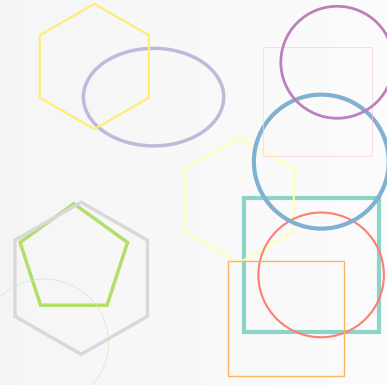[{"shape": "square", "thickness": 3, "radius": 0.87, "center": [0.804, 0.311]}, {"shape": "hexagon", "thickness": 1.5, "radius": 0.81, "center": [0.617, 0.48]}, {"shape": "oval", "thickness": 2.5, "radius": 0.91, "center": [0.396, 0.748]}, {"shape": "circle", "thickness": 1.5, "radius": 0.81, "center": [0.829, 0.286]}, {"shape": "circle", "thickness": 3, "radius": 0.87, "center": [0.829, 0.58]}, {"shape": "square", "thickness": 1, "radius": 0.75, "center": [0.739, 0.173]}, {"shape": "pentagon", "thickness": 2.5, "radius": 0.73, "center": [0.19, 0.325]}, {"shape": "square", "thickness": 0.5, "radius": 0.71, "center": [0.82, 0.736]}, {"shape": "hexagon", "thickness": 2.5, "radius": 0.99, "center": [0.21, 0.277]}, {"shape": "circle", "thickness": 2, "radius": 0.73, "center": [0.87, 0.838]}, {"shape": "circle", "thickness": 0.5, "radius": 0.83, "center": [0.115, 0.11]}, {"shape": "hexagon", "thickness": 1.5, "radius": 0.81, "center": [0.243, 0.827]}]